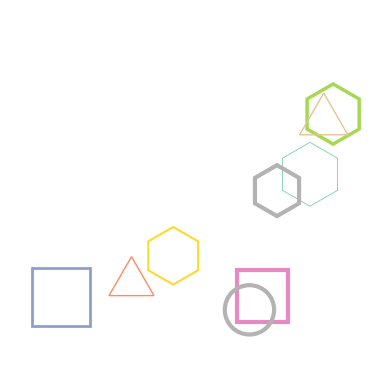[{"shape": "hexagon", "thickness": 0.5, "radius": 0.41, "center": [0.805, 0.547]}, {"shape": "triangle", "thickness": 1, "radius": 0.34, "center": [0.342, 0.266]}, {"shape": "square", "thickness": 2, "radius": 0.37, "center": [0.158, 0.229]}, {"shape": "square", "thickness": 3, "radius": 0.33, "center": [0.682, 0.231]}, {"shape": "hexagon", "thickness": 2.5, "radius": 0.39, "center": [0.865, 0.704]}, {"shape": "hexagon", "thickness": 1.5, "radius": 0.37, "center": [0.45, 0.336]}, {"shape": "triangle", "thickness": 1, "radius": 0.36, "center": [0.841, 0.686]}, {"shape": "circle", "thickness": 3, "radius": 0.32, "center": [0.648, 0.195]}, {"shape": "hexagon", "thickness": 3, "radius": 0.33, "center": [0.72, 0.505]}]